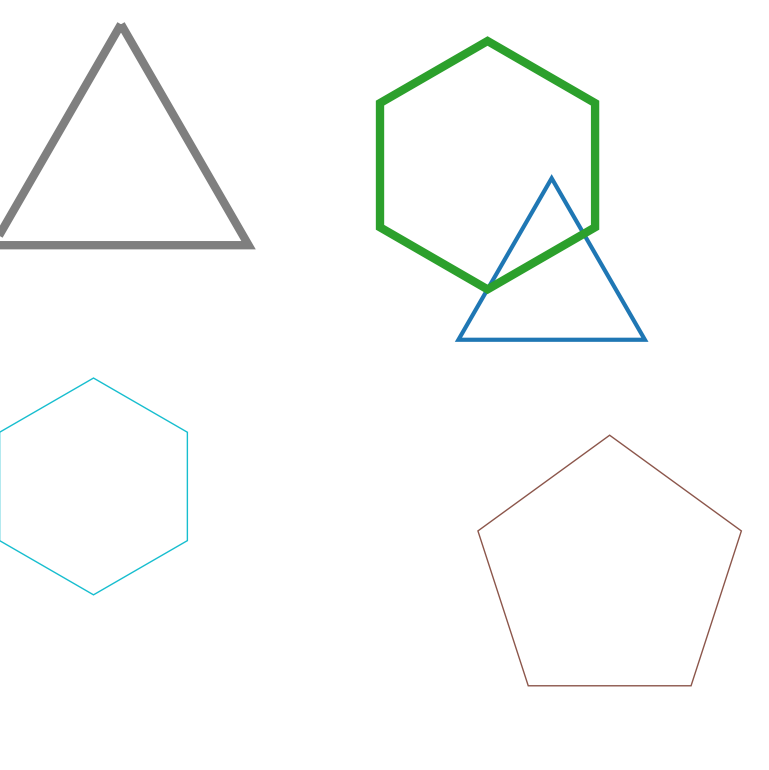[{"shape": "triangle", "thickness": 1.5, "radius": 0.7, "center": [0.716, 0.629]}, {"shape": "hexagon", "thickness": 3, "radius": 0.81, "center": [0.633, 0.785]}, {"shape": "pentagon", "thickness": 0.5, "radius": 0.9, "center": [0.792, 0.255]}, {"shape": "triangle", "thickness": 3, "radius": 0.96, "center": [0.157, 0.777]}, {"shape": "hexagon", "thickness": 0.5, "radius": 0.7, "center": [0.121, 0.368]}]